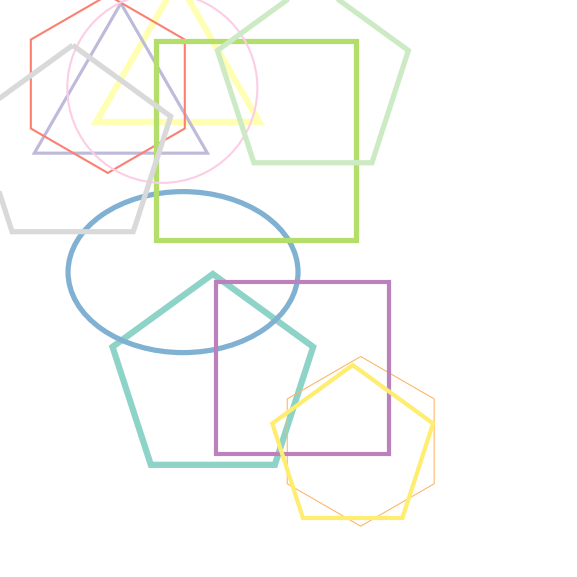[{"shape": "pentagon", "thickness": 3, "radius": 0.91, "center": [0.369, 0.342]}, {"shape": "triangle", "thickness": 3, "radius": 0.82, "center": [0.308, 0.87]}, {"shape": "triangle", "thickness": 1.5, "radius": 0.87, "center": [0.209, 0.82]}, {"shape": "hexagon", "thickness": 1, "radius": 0.77, "center": [0.187, 0.854]}, {"shape": "oval", "thickness": 2.5, "radius": 1.0, "center": [0.317, 0.528]}, {"shape": "hexagon", "thickness": 0.5, "radius": 0.73, "center": [0.625, 0.235]}, {"shape": "square", "thickness": 2.5, "radius": 0.86, "center": [0.443, 0.756]}, {"shape": "circle", "thickness": 1, "radius": 0.82, "center": [0.281, 0.847]}, {"shape": "pentagon", "thickness": 2.5, "radius": 0.89, "center": [0.126, 0.742]}, {"shape": "square", "thickness": 2, "radius": 0.75, "center": [0.524, 0.362]}, {"shape": "pentagon", "thickness": 2.5, "radius": 0.87, "center": [0.542, 0.858]}, {"shape": "pentagon", "thickness": 2, "radius": 0.73, "center": [0.611, 0.221]}]